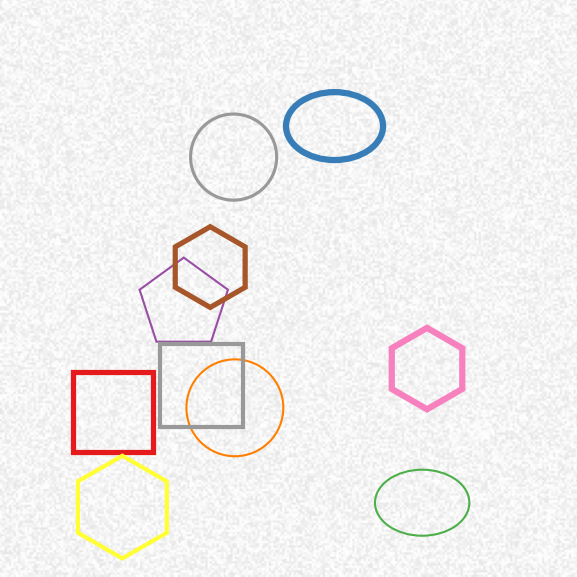[{"shape": "square", "thickness": 2.5, "radius": 0.35, "center": [0.196, 0.286]}, {"shape": "oval", "thickness": 3, "radius": 0.42, "center": [0.579, 0.781]}, {"shape": "oval", "thickness": 1, "radius": 0.41, "center": [0.731, 0.129]}, {"shape": "pentagon", "thickness": 1, "radius": 0.4, "center": [0.318, 0.473]}, {"shape": "circle", "thickness": 1, "radius": 0.42, "center": [0.407, 0.293]}, {"shape": "hexagon", "thickness": 2, "radius": 0.44, "center": [0.212, 0.121]}, {"shape": "hexagon", "thickness": 2.5, "radius": 0.35, "center": [0.364, 0.537]}, {"shape": "hexagon", "thickness": 3, "radius": 0.35, "center": [0.739, 0.361]}, {"shape": "circle", "thickness": 1.5, "radius": 0.37, "center": [0.405, 0.727]}, {"shape": "square", "thickness": 2, "radius": 0.36, "center": [0.349, 0.332]}]